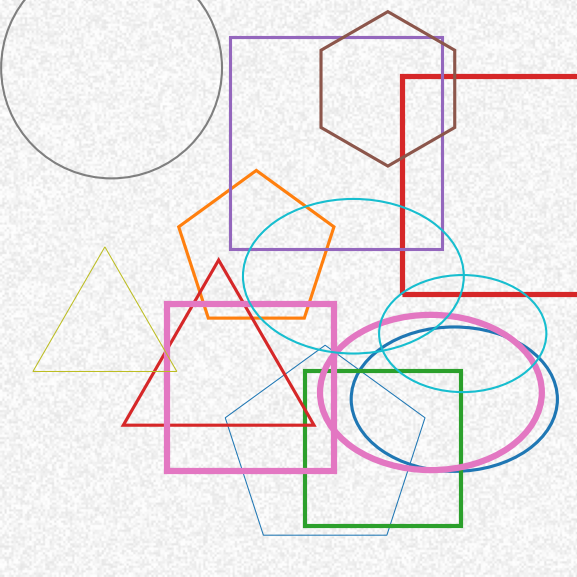[{"shape": "pentagon", "thickness": 0.5, "radius": 0.91, "center": [0.563, 0.22]}, {"shape": "oval", "thickness": 1.5, "radius": 0.89, "center": [0.787, 0.308]}, {"shape": "pentagon", "thickness": 1.5, "radius": 0.71, "center": [0.444, 0.563]}, {"shape": "square", "thickness": 2, "radius": 0.67, "center": [0.663, 0.222]}, {"shape": "triangle", "thickness": 1.5, "radius": 0.95, "center": [0.379, 0.358]}, {"shape": "square", "thickness": 2.5, "radius": 0.94, "center": [0.885, 0.679]}, {"shape": "square", "thickness": 1.5, "radius": 0.92, "center": [0.582, 0.751]}, {"shape": "hexagon", "thickness": 1.5, "radius": 0.67, "center": [0.672, 0.845]}, {"shape": "square", "thickness": 3, "radius": 0.72, "center": [0.434, 0.329]}, {"shape": "oval", "thickness": 3, "radius": 0.96, "center": [0.746, 0.32]}, {"shape": "circle", "thickness": 1, "radius": 0.96, "center": [0.193, 0.881]}, {"shape": "triangle", "thickness": 0.5, "radius": 0.72, "center": [0.182, 0.428]}, {"shape": "oval", "thickness": 1, "radius": 0.72, "center": [0.801, 0.422]}, {"shape": "oval", "thickness": 1, "radius": 0.96, "center": [0.612, 0.521]}]